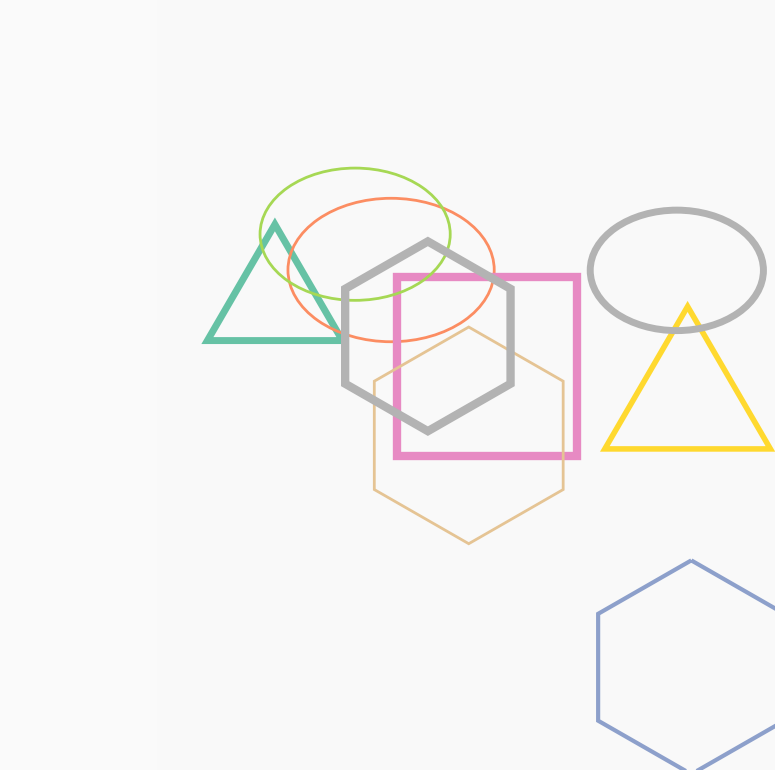[{"shape": "triangle", "thickness": 2.5, "radius": 0.5, "center": [0.355, 0.608]}, {"shape": "oval", "thickness": 1, "radius": 0.67, "center": [0.505, 0.649]}, {"shape": "hexagon", "thickness": 1.5, "radius": 0.69, "center": [0.892, 0.133]}, {"shape": "square", "thickness": 3, "radius": 0.58, "center": [0.628, 0.524]}, {"shape": "oval", "thickness": 1, "radius": 0.61, "center": [0.458, 0.696]}, {"shape": "triangle", "thickness": 2, "radius": 0.62, "center": [0.887, 0.479]}, {"shape": "hexagon", "thickness": 1, "radius": 0.7, "center": [0.605, 0.435]}, {"shape": "hexagon", "thickness": 3, "radius": 0.62, "center": [0.552, 0.563]}, {"shape": "oval", "thickness": 2.5, "radius": 0.56, "center": [0.873, 0.649]}]